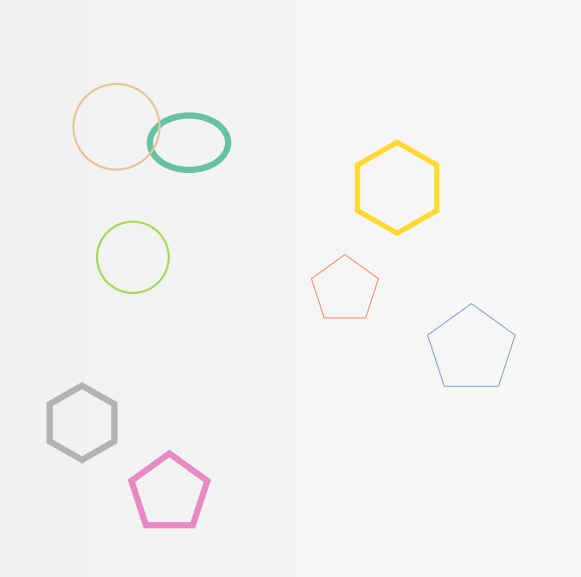[{"shape": "oval", "thickness": 3, "radius": 0.34, "center": [0.325, 0.752]}, {"shape": "pentagon", "thickness": 0.5, "radius": 0.3, "center": [0.593, 0.498]}, {"shape": "pentagon", "thickness": 0.5, "radius": 0.4, "center": [0.811, 0.394]}, {"shape": "pentagon", "thickness": 3, "radius": 0.34, "center": [0.291, 0.145]}, {"shape": "circle", "thickness": 1, "radius": 0.31, "center": [0.229, 0.554]}, {"shape": "hexagon", "thickness": 2.5, "radius": 0.39, "center": [0.683, 0.674]}, {"shape": "circle", "thickness": 1, "radius": 0.37, "center": [0.2, 0.78]}, {"shape": "hexagon", "thickness": 3, "radius": 0.32, "center": [0.141, 0.267]}]